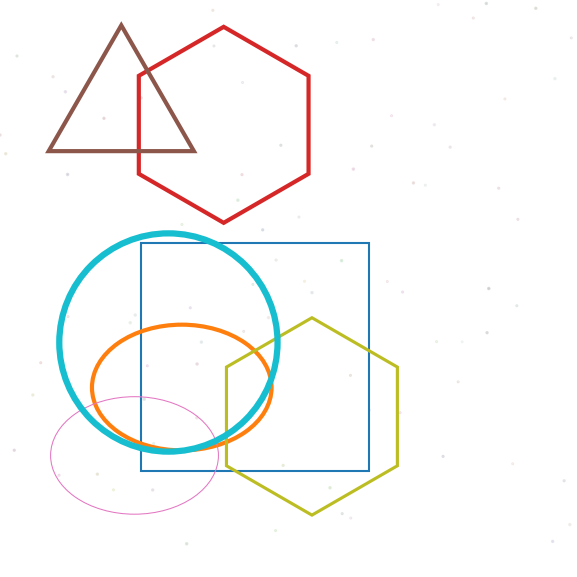[{"shape": "square", "thickness": 1, "radius": 0.99, "center": [0.442, 0.381]}, {"shape": "oval", "thickness": 2, "radius": 0.78, "center": [0.315, 0.328]}, {"shape": "hexagon", "thickness": 2, "radius": 0.85, "center": [0.387, 0.783]}, {"shape": "triangle", "thickness": 2, "radius": 0.73, "center": [0.21, 0.81]}, {"shape": "oval", "thickness": 0.5, "radius": 0.73, "center": [0.233, 0.21]}, {"shape": "hexagon", "thickness": 1.5, "radius": 0.85, "center": [0.54, 0.278]}, {"shape": "circle", "thickness": 3, "radius": 0.94, "center": [0.292, 0.406]}]